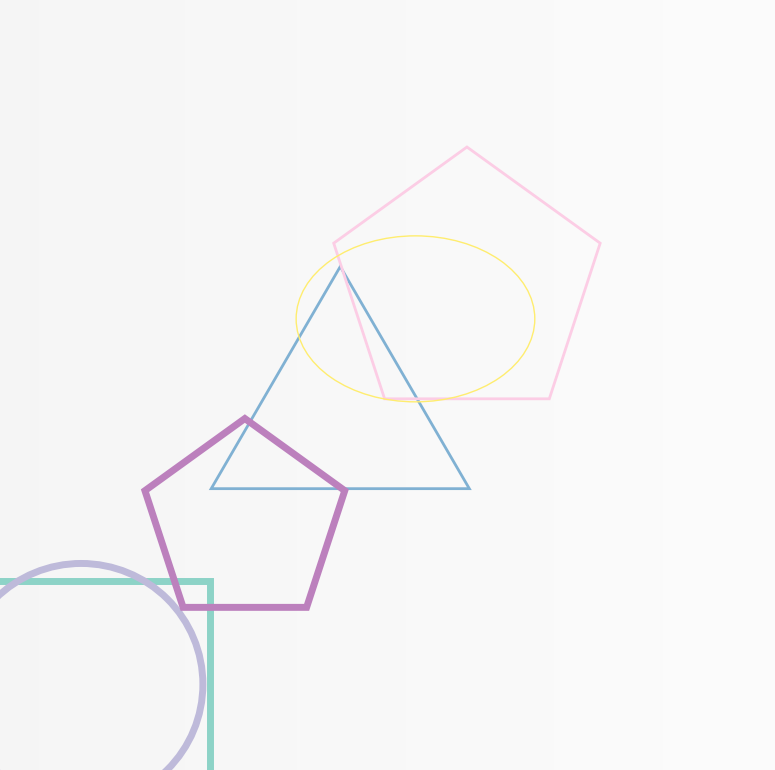[{"shape": "square", "thickness": 2.5, "radius": 0.69, "center": [0.133, 0.108]}, {"shape": "circle", "thickness": 2.5, "radius": 0.78, "center": [0.105, 0.111]}, {"shape": "triangle", "thickness": 1, "radius": 0.96, "center": [0.439, 0.462]}, {"shape": "pentagon", "thickness": 1, "radius": 0.9, "center": [0.603, 0.628]}, {"shape": "pentagon", "thickness": 2.5, "radius": 0.68, "center": [0.316, 0.321]}, {"shape": "oval", "thickness": 0.5, "radius": 0.77, "center": [0.536, 0.586]}]